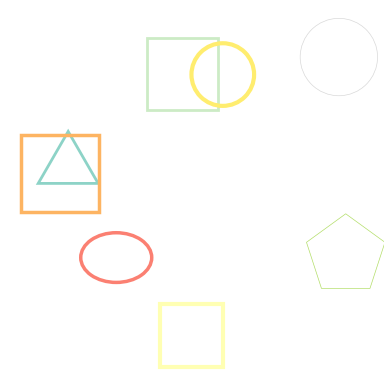[{"shape": "triangle", "thickness": 2, "radius": 0.45, "center": [0.177, 0.569]}, {"shape": "square", "thickness": 3, "radius": 0.41, "center": [0.498, 0.128]}, {"shape": "oval", "thickness": 2.5, "radius": 0.46, "center": [0.302, 0.331]}, {"shape": "square", "thickness": 2.5, "radius": 0.5, "center": [0.156, 0.549]}, {"shape": "pentagon", "thickness": 0.5, "radius": 0.54, "center": [0.898, 0.338]}, {"shape": "circle", "thickness": 0.5, "radius": 0.5, "center": [0.88, 0.852]}, {"shape": "square", "thickness": 2, "radius": 0.46, "center": [0.474, 0.808]}, {"shape": "circle", "thickness": 3, "radius": 0.41, "center": [0.579, 0.806]}]